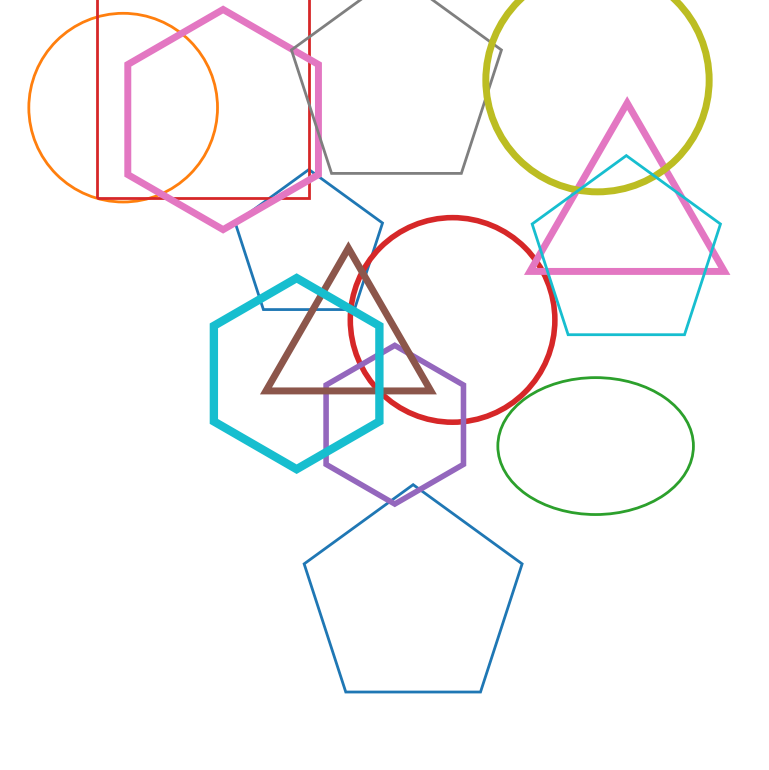[{"shape": "pentagon", "thickness": 1, "radius": 0.74, "center": [0.537, 0.222]}, {"shape": "pentagon", "thickness": 1, "radius": 0.5, "center": [0.401, 0.679]}, {"shape": "circle", "thickness": 1, "radius": 0.61, "center": [0.16, 0.86]}, {"shape": "oval", "thickness": 1, "radius": 0.64, "center": [0.774, 0.421]}, {"shape": "square", "thickness": 1, "radius": 0.69, "center": [0.264, 0.881]}, {"shape": "circle", "thickness": 2, "radius": 0.66, "center": [0.588, 0.585]}, {"shape": "hexagon", "thickness": 2, "radius": 0.52, "center": [0.513, 0.448]}, {"shape": "triangle", "thickness": 2.5, "radius": 0.62, "center": [0.452, 0.554]}, {"shape": "hexagon", "thickness": 2.5, "radius": 0.71, "center": [0.29, 0.845]}, {"shape": "triangle", "thickness": 2.5, "radius": 0.73, "center": [0.815, 0.72]}, {"shape": "pentagon", "thickness": 1, "radius": 0.72, "center": [0.515, 0.891]}, {"shape": "circle", "thickness": 2.5, "radius": 0.73, "center": [0.776, 0.896]}, {"shape": "hexagon", "thickness": 3, "radius": 0.62, "center": [0.385, 0.515]}, {"shape": "pentagon", "thickness": 1, "radius": 0.64, "center": [0.813, 0.669]}]